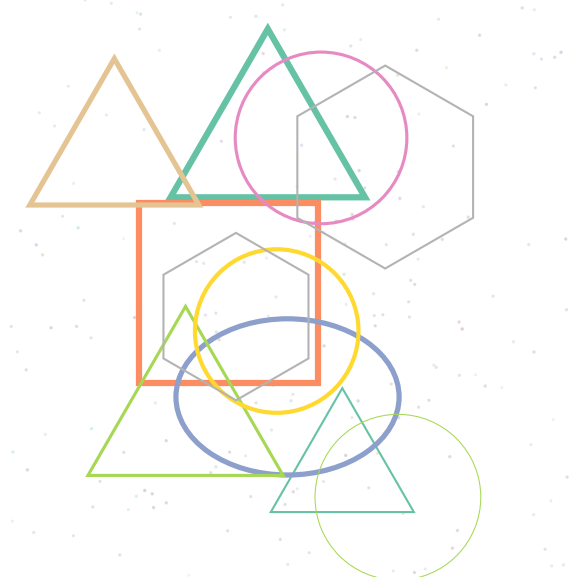[{"shape": "triangle", "thickness": 3, "radius": 0.97, "center": [0.464, 0.755]}, {"shape": "triangle", "thickness": 1, "radius": 0.72, "center": [0.593, 0.184]}, {"shape": "square", "thickness": 3, "radius": 0.78, "center": [0.396, 0.492]}, {"shape": "oval", "thickness": 2.5, "radius": 0.97, "center": [0.498, 0.312]}, {"shape": "circle", "thickness": 1.5, "radius": 0.74, "center": [0.556, 0.76]}, {"shape": "triangle", "thickness": 1.5, "radius": 0.98, "center": [0.321, 0.273]}, {"shape": "circle", "thickness": 0.5, "radius": 0.72, "center": [0.689, 0.138]}, {"shape": "circle", "thickness": 2, "radius": 0.71, "center": [0.479, 0.426]}, {"shape": "triangle", "thickness": 2.5, "radius": 0.84, "center": [0.198, 0.729]}, {"shape": "hexagon", "thickness": 1, "radius": 0.72, "center": [0.409, 0.451]}, {"shape": "hexagon", "thickness": 1, "radius": 0.88, "center": [0.667, 0.71]}]